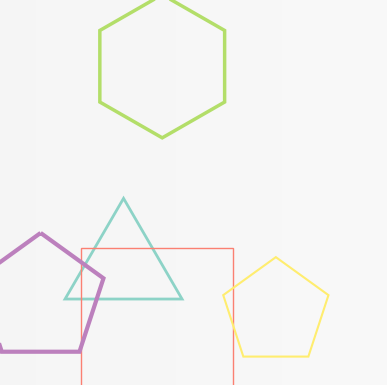[{"shape": "triangle", "thickness": 2, "radius": 0.87, "center": [0.319, 0.31]}, {"shape": "square", "thickness": 1, "radius": 0.98, "center": [0.405, 0.16]}, {"shape": "hexagon", "thickness": 2.5, "radius": 0.93, "center": [0.419, 0.828]}, {"shape": "pentagon", "thickness": 3, "radius": 0.85, "center": [0.105, 0.224]}, {"shape": "pentagon", "thickness": 1.5, "radius": 0.71, "center": [0.712, 0.189]}]